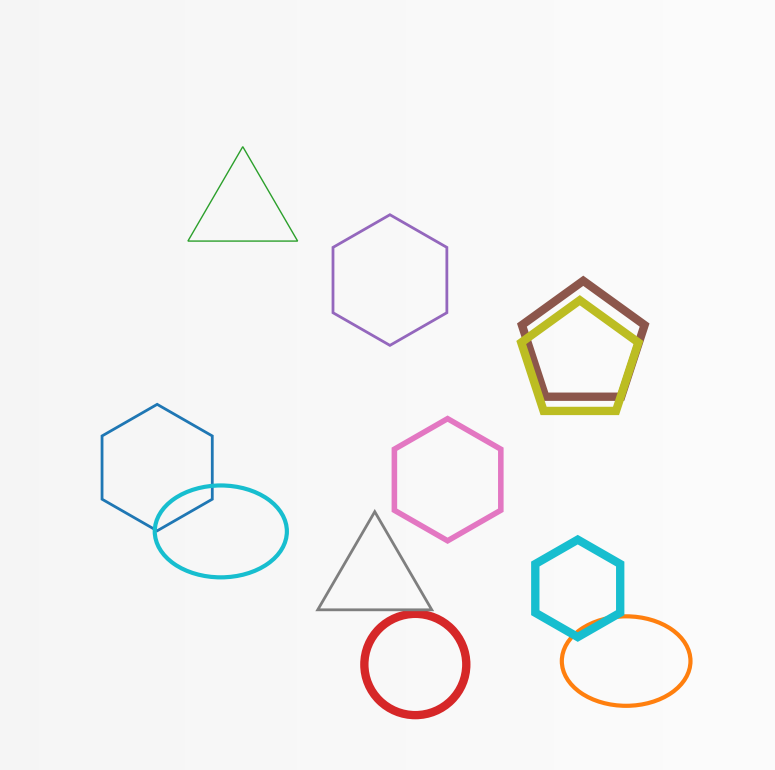[{"shape": "hexagon", "thickness": 1, "radius": 0.41, "center": [0.203, 0.393]}, {"shape": "oval", "thickness": 1.5, "radius": 0.41, "center": [0.808, 0.141]}, {"shape": "triangle", "thickness": 0.5, "radius": 0.41, "center": [0.313, 0.728]}, {"shape": "circle", "thickness": 3, "radius": 0.33, "center": [0.536, 0.137]}, {"shape": "hexagon", "thickness": 1, "radius": 0.42, "center": [0.503, 0.636]}, {"shape": "pentagon", "thickness": 3, "radius": 0.42, "center": [0.753, 0.552]}, {"shape": "hexagon", "thickness": 2, "radius": 0.4, "center": [0.578, 0.377]}, {"shape": "triangle", "thickness": 1, "radius": 0.42, "center": [0.484, 0.251]}, {"shape": "pentagon", "thickness": 3, "radius": 0.4, "center": [0.748, 0.531]}, {"shape": "hexagon", "thickness": 3, "radius": 0.32, "center": [0.745, 0.236]}, {"shape": "oval", "thickness": 1.5, "radius": 0.43, "center": [0.285, 0.31]}]